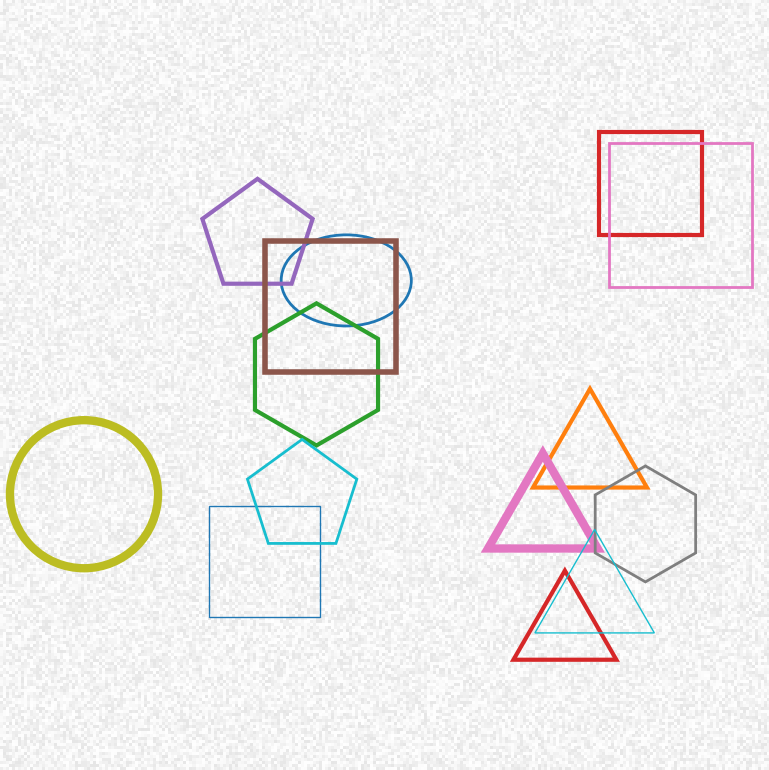[{"shape": "oval", "thickness": 1, "radius": 0.42, "center": [0.45, 0.636]}, {"shape": "square", "thickness": 0.5, "radius": 0.36, "center": [0.344, 0.27]}, {"shape": "triangle", "thickness": 1.5, "radius": 0.43, "center": [0.766, 0.41]}, {"shape": "hexagon", "thickness": 1.5, "radius": 0.46, "center": [0.411, 0.514]}, {"shape": "square", "thickness": 1.5, "radius": 0.34, "center": [0.845, 0.762]}, {"shape": "triangle", "thickness": 1.5, "radius": 0.39, "center": [0.734, 0.182]}, {"shape": "pentagon", "thickness": 1.5, "radius": 0.38, "center": [0.334, 0.692]}, {"shape": "square", "thickness": 2, "radius": 0.43, "center": [0.429, 0.602]}, {"shape": "square", "thickness": 1, "radius": 0.47, "center": [0.884, 0.721]}, {"shape": "triangle", "thickness": 3, "radius": 0.41, "center": [0.705, 0.329]}, {"shape": "hexagon", "thickness": 1, "radius": 0.38, "center": [0.838, 0.32]}, {"shape": "circle", "thickness": 3, "radius": 0.48, "center": [0.109, 0.358]}, {"shape": "pentagon", "thickness": 1, "radius": 0.37, "center": [0.392, 0.355]}, {"shape": "triangle", "thickness": 0.5, "radius": 0.45, "center": [0.772, 0.223]}]